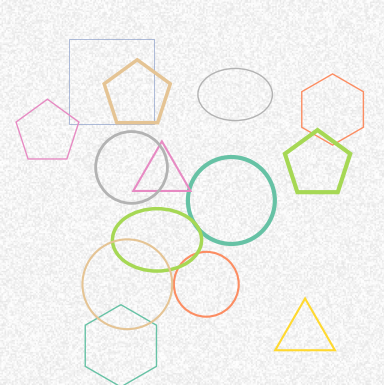[{"shape": "hexagon", "thickness": 1, "radius": 0.53, "center": [0.314, 0.102]}, {"shape": "circle", "thickness": 3, "radius": 0.56, "center": [0.601, 0.479]}, {"shape": "hexagon", "thickness": 1, "radius": 0.46, "center": [0.864, 0.716]}, {"shape": "circle", "thickness": 1.5, "radius": 0.42, "center": [0.536, 0.262]}, {"shape": "square", "thickness": 0.5, "radius": 0.55, "center": [0.29, 0.789]}, {"shape": "pentagon", "thickness": 1, "radius": 0.43, "center": [0.123, 0.656]}, {"shape": "triangle", "thickness": 1.5, "radius": 0.43, "center": [0.42, 0.547]}, {"shape": "pentagon", "thickness": 3, "radius": 0.45, "center": [0.825, 0.573]}, {"shape": "oval", "thickness": 2.5, "radius": 0.58, "center": [0.408, 0.377]}, {"shape": "triangle", "thickness": 1.5, "radius": 0.45, "center": [0.792, 0.135]}, {"shape": "circle", "thickness": 1.5, "radius": 0.58, "center": [0.331, 0.262]}, {"shape": "pentagon", "thickness": 2.5, "radius": 0.45, "center": [0.356, 0.754]}, {"shape": "circle", "thickness": 2, "radius": 0.47, "center": [0.342, 0.565]}, {"shape": "oval", "thickness": 1, "radius": 0.48, "center": [0.611, 0.755]}]